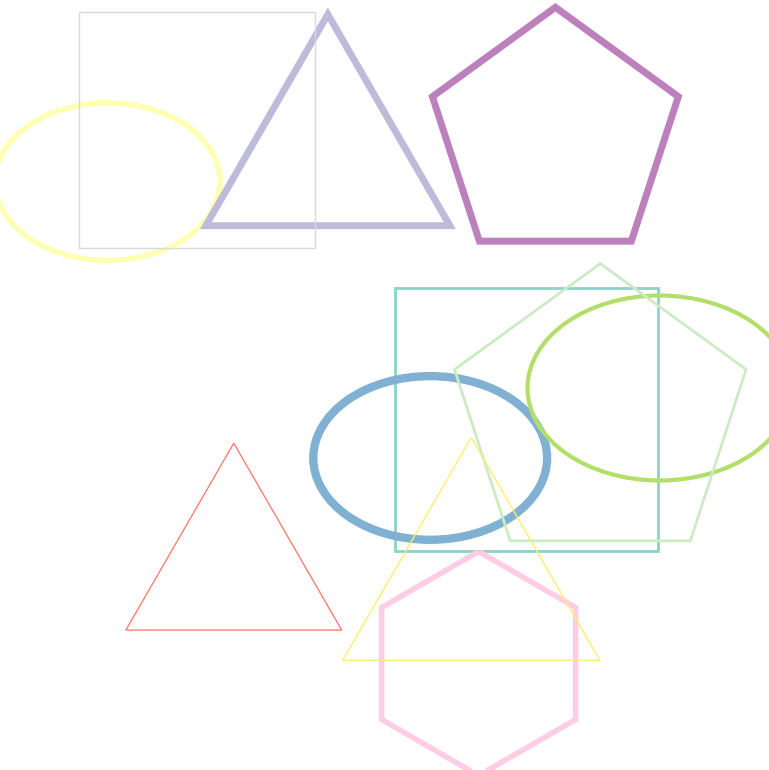[{"shape": "square", "thickness": 1, "radius": 0.85, "center": [0.684, 0.455]}, {"shape": "oval", "thickness": 2, "radius": 0.73, "center": [0.14, 0.764]}, {"shape": "triangle", "thickness": 2.5, "radius": 0.91, "center": [0.426, 0.798]}, {"shape": "triangle", "thickness": 0.5, "radius": 0.81, "center": [0.304, 0.263]}, {"shape": "oval", "thickness": 3, "radius": 0.76, "center": [0.559, 0.405]}, {"shape": "oval", "thickness": 1.5, "radius": 0.86, "center": [0.857, 0.496]}, {"shape": "hexagon", "thickness": 2, "radius": 0.73, "center": [0.622, 0.138]}, {"shape": "square", "thickness": 0.5, "radius": 0.77, "center": [0.256, 0.831]}, {"shape": "pentagon", "thickness": 2.5, "radius": 0.84, "center": [0.721, 0.823]}, {"shape": "pentagon", "thickness": 1, "radius": 1.0, "center": [0.78, 0.459]}, {"shape": "triangle", "thickness": 0.5, "radius": 0.96, "center": [0.612, 0.239]}]